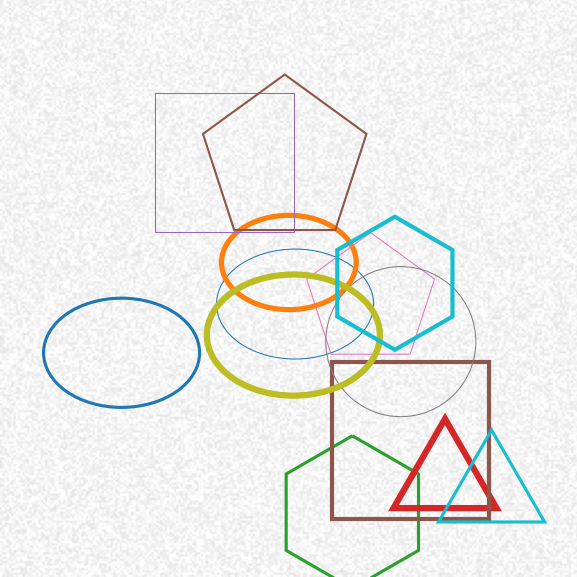[{"shape": "oval", "thickness": 0.5, "radius": 0.68, "center": [0.511, 0.473]}, {"shape": "oval", "thickness": 1.5, "radius": 0.68, "center": [0.211, 0.388]}, {"shape": "oval", "thickness": 2.5, "radius": 0.58, "center": [0.5, 0.545]}, {"shape": "hexagon", "thickness": 1.5, "radius": 0.66, "center": [0.61, 0.112]}, {"shape": "triangle", "thickness": 3, "radius": 0.51, "center": [0.771, 0.171]}, {"shape": "square", "thickness": 0.5, "radius": 0.6, "center": [0.388, 0.717]}, {"shape": "pentagon", "thickness": 1, "radius": 0.74, "center": [0.493, 0.721]}, {"shape": "square", "thickness": 2, "radius": 0.68, "center": [0.71, 0.237]}, {"shape": "pentagon", "thickness": 0.5, "radius": 0.58, "center": [0.642, 0.48]}, {"shape": "circle", "thickness": 0.5, "radius": 0.65, "center": [0.694, 0.408]}, {"shape": "oval", "thickness": 3, "radius": 0.75, "center": [0.508, 0.419]}, {"shape": "hexagon", "thickness": 2, "radius": 0.58, "center": [0.684, 0.509]}, {"shape": "triangle", "thickness": 1.5, "radius": 0.53, "center": [0.851, 0.148]}]